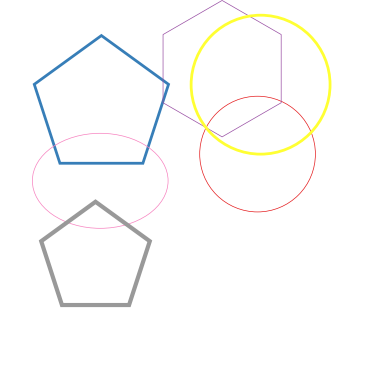[{"shape": "circle", "thickness": 0.5, "radius": 0.75, "center": [0.669, 0.6]}, {"shape": "pentagon", "thickness": 2, "radius": 0.92, "center": [0.263, 0.724]}, {"shape": "hexagon", "thickness": 0.5, "radius": 0.89, "center": [0.577, 0.822]}, {"shape": "circle", "thickness": 2, "radius": 0.9, "center": [0.677, 0.78]}, {"shape": "oval", "thickness": 0.5, "radius": 0.88, "center": [0.26, 0.53]}, {"shape": "pentagon", "thickness": 3, "radius": 0.74, "center": [0.248, 0.328]}]